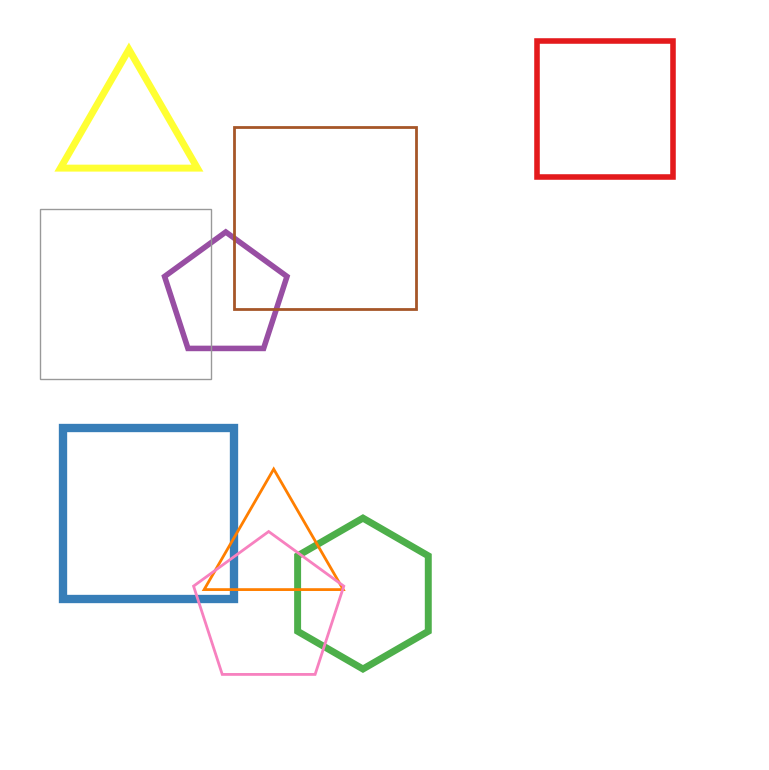[{"shape": "square", "thickness": 2, "radius": 0.44, "center": [0.785, 0.858]}, {"shape": "square", "thickness": 3, "radius": 0.56, "center": [0.193, 0.333]}, {"shape": "hexagon", "thickness": 2.5, "radius": 0.49, "center": [0.471, 0.229]}, {"shape": "pentagon", "thickness": 2, "radius": 0.42, "center": [0.293, 0.615]}, {"shape": "triangle", "thickness": 1, "radius": 0.52, "center": [0.355, 0.286]}, {"shape": "triangle", "thickness": 2.5, "radius": 0.51, "center": [0.167, 0.833]}, {"shape": "square", "thickness": 1, "radius": 0.59, "center": [0.423, 0.717]}, {"shape": "pentagon", "thickness": 1, "radius": 0.51, "center": [0.349, 0.207]}, {"shape": "square", "thickness": 0.5, "radius": 0.55, "center": [0.163, 0.618]}]